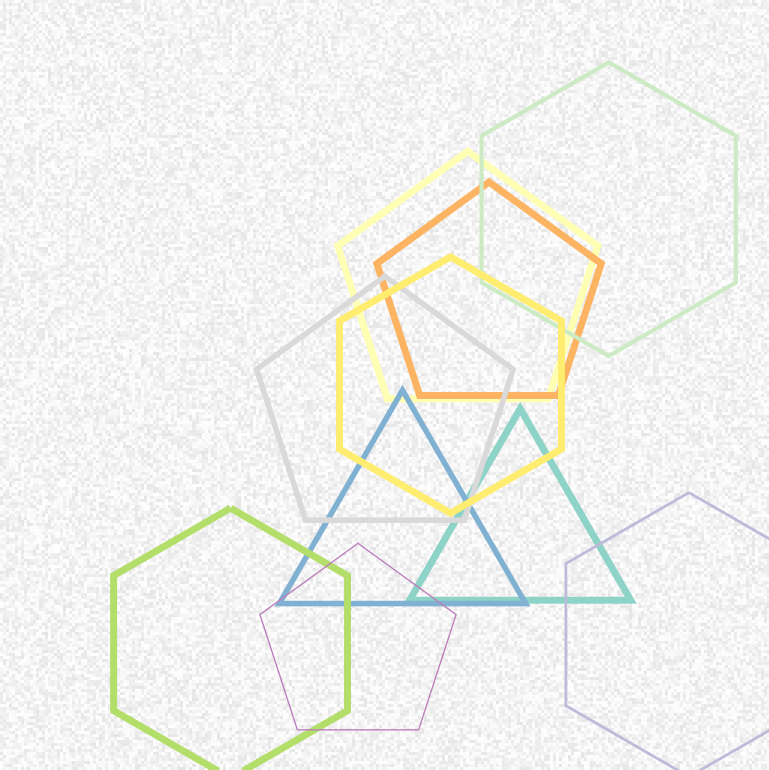[{"shape": "triangle", "thickness": 2.5, "radius": 0.83, "center": [0.676, 0.303]}, {"shape": "pentagon", "thickness": 2.5, "radius": 0.89, "center": [0.607, 0.626]}, {"shape": "hexagon", "thickness": 1, "radius": 0.92, "center": [0.895, 0.176]}, {"shape": "triangle", "thickness": 2, "radius": 0.92, "center": [0.523, 0.308]}, {"shape": "pentagon", "thickness": 2.5, "radius": 0.77, "center": [0.635, 0.61]}, {"shape": "hexagon", "thickness": 2.5, "radius": 0.88, "center": [0.299, 0.165]}, {"shape": "pentagon", "thickness": 2, "radius": 0.88, "center": [0.5, 0.466]}, {"shape": "pentagon", "thickness": 0.5, "radius": 0.67, "center": [0.465, 0.16]}, {"shape": "hexagon", "thickness": 1.5, "radius": 0.95, "center": [0.791, 0.728]}, {"shape": "hexagon", "thickness": 2.5, "radius": 0.83, "center": [0.585, 0.5]}]